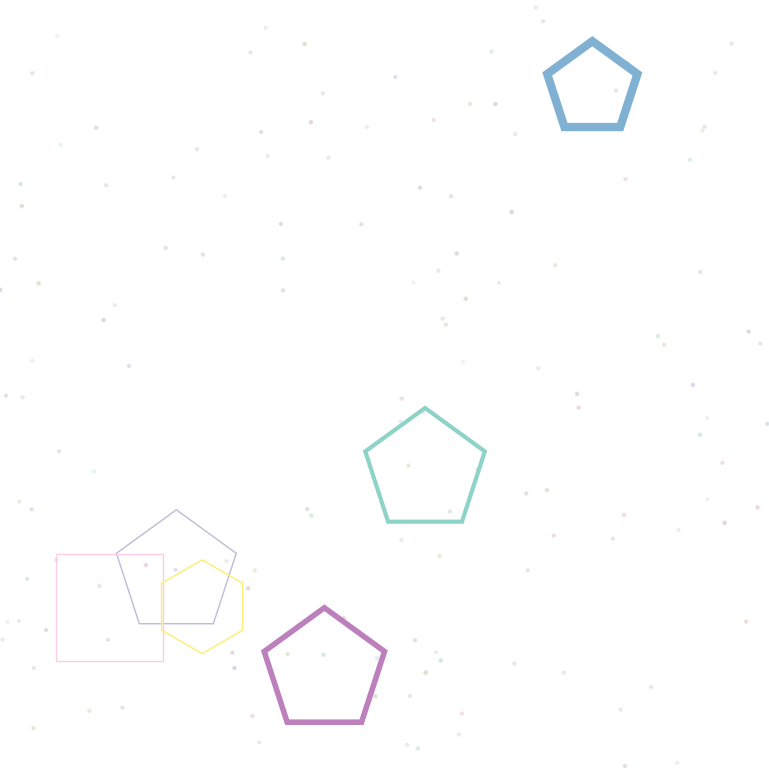[{"shape": "pentagon", "thickness": 1.5, "radius": 0.41, "center": [0.552, 0.389]}, {"shape": "pentagon", "thickness": 0.5, "radius": 0.41, "center": [0.229, 0.256]}, {"shape": "pentagon", "thickness": 3, "radius": 0.31, "center": [0.769, 0.885]}, {"shape": "square", "thickness": 0.5, "radius": 0.35, "center": [0.142, 0.211]}, {"shape": "pentagon", "thickness": 2, "radius": 0.41, "center": [0.421, 0.129]}, {"shape": "hexagon", "thickness": 0.5, "radius": 0.3, "center": [0.263, 0.212]}]